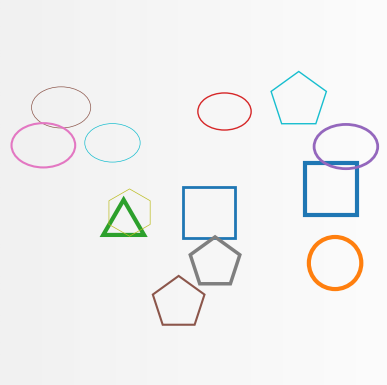[{"shape": "square", "thickness": 2, "radius": 0.33, "center": [0.539, 0.448]}, {"shape": "square", "thickness": 3, "radius": 0.34, "center": [0.854, 0.51]}, {"shape": "circle", "thickness": 3, "radius": 0.34, "center": [0.865, 0.317]}, {"shape": "triangle", "thickness": 3, "radius": 0.3, "center": [0.319, 0.42]}, {"shape": "oval", "thickness": 1, "radius": 0.34, "center": [0.579, 0.71]}, {"shape": "oval", "thickness": 2, "radius": 0.41, "center": [0.893, 0.619]}, {"shape": "oval", "thickness": 0.5, "radius": 0.38, "center": [0.158, 0.721]}, {"shape": "pentagon", "thickness": 1.5, "radius": 0.35, "center": [0.461, 0.213]}, {"shape": "oval", "thickness": 1.5, "radius": 0.41, "center": [0.112, 0.623]}, {"shape": "pentagon", "thickness": 2.5, "radius": 0.34, "center": [0.555, 0.317]}, {"shape": "hexagon", "thickness": 0.5, "radius": 0.31, "center": [0.334, 0.448]}, {"shape": "pentagon", "thickness": 1, "radius": 0.37, "center": [0.771, 0.739]}, {"shape": "oval", "thickness": 0.5, "radius": 0.36, "center": [0.29, 0.629]}]